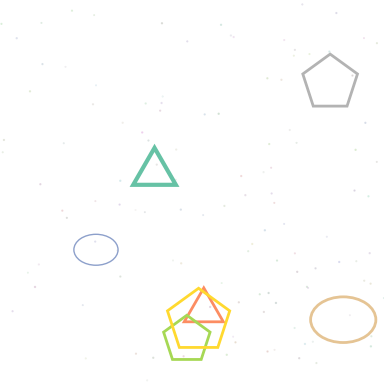[{"shape": "triangle", "thickness": 3, "radius": 0.32, "center": [0.401, 0.552]}, {"shape": "triangle", "thickness": 2, "radius": 0.29, "center": [0.529, 0.193]}, {"shape": "oval", "thickness": 1, "radius": 0.29, "center": [0.249, 0.351]}, {"shape": "pentagon", "thickness": 2, "radius": 0.32, "center": [0.485, 0.118]}, {"shape": "pentagon", "thickness": 2, "radius": 0.42, "center": [0.516, 0.166]}, {"shape": "oval", "thickness": 2, "radius": 0.42, "center": [0.892, 0.17]}, {"shape": "pentagon", "thickness": 2, "radius": 0.37, "center": [0.858, 0.785]}]